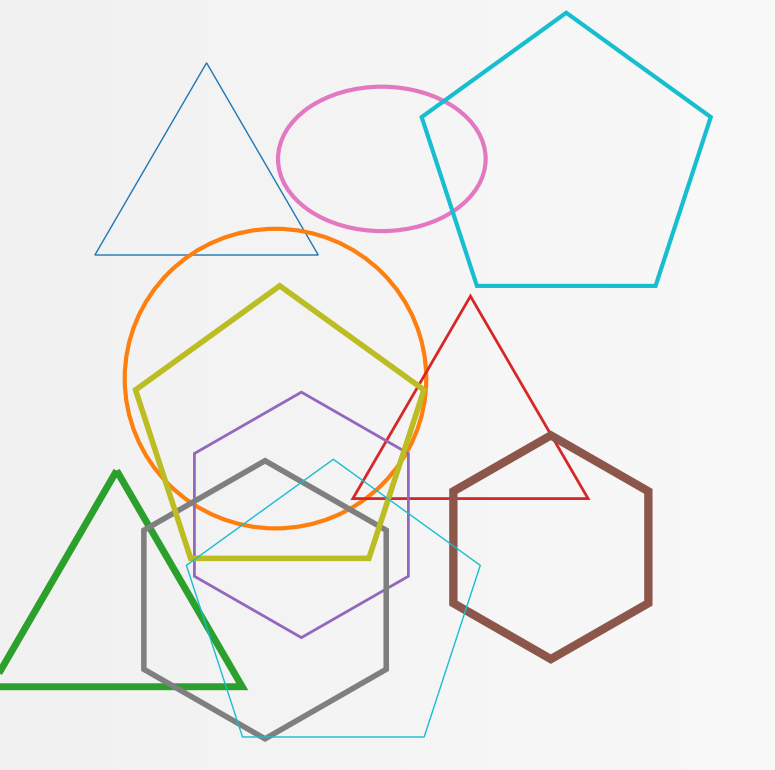[{"shape": "triangle", "thickness": 0.5, "radius": 0.83, "center": [0.267, 0.752]}, {"shape": "circle", "thickness": 1.5, "radius": 0.97, "center": [0.355, 0.508]}, {"shape": "triangle", "thickness": 2.5, "radius": 0.94, "center": [0.151, 0.202]}, {"shape": "triangle", "thickness": 1, "radius": 0.88, "center": [0.607, 0.44]}, {"shape": "hexagon", "thickness": 1, "radius": 0.8, "center": [0.389, 0.331]}, {"shape": "hexagon", "thickness": 3, "radius": 0.73, "center": [0.711, 0.289]}, {"shape": "oval", "thickness": 1.5, "radius": 0.67, "center": [0.493, 0.794]}, {"shape": "hexagon", "thickness": 2, "radius": 0.9, "center": [0.342, 0.221]}, {"shape": "pentagon", "thickness": 2, "radius": 0.98, "center": [0.361, 0.433]}, {"shape": "pentagon", "thickness": 0.5, "radius": 1.0, "center": [0.43, 0.204]}, {"shape": "pentagon", "thickness": 1.5, "radius": 0.98, "center": [0.731, 0.787]}]